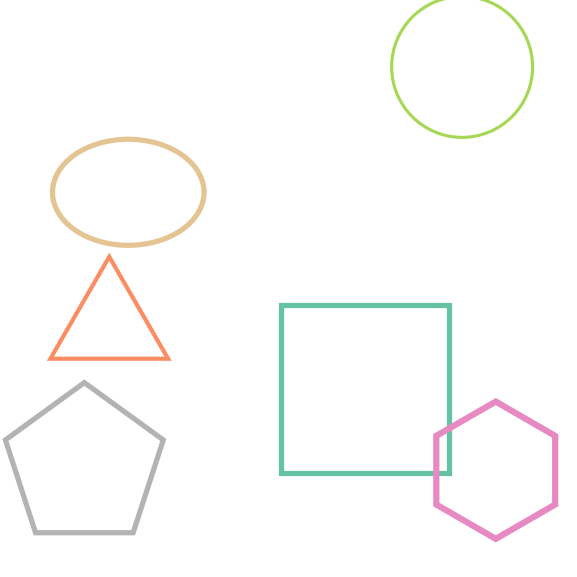[{"shape": "square", "thickness": 2.5, "radius": 0.73, "center": [0.632, 0.325]}, {"shape": "triangle", "thickness": 2, "radius": 0.59, "center": [0.189, 0.437]}, {"shape": "hexagon", "thickness": 3, "radius": 0.59, "center": [0.858, 0.185]}, {"shape": "circle", "thickness": 1.5, "radius": 0.61, "center": [0.8, 0.883]}, {"shape": "oval", "thickness": 2.5, "radius": 0.66, "center": [0.222, 0.666]}, {"shape": "pentagon", "thickness": 2.5, "radius": 0.72, "center": [0.146, 0.193]}]